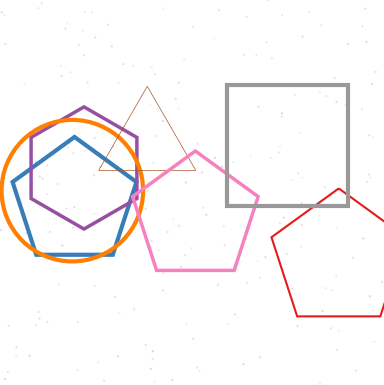[{"shape": "pentagon", "thickness": 1.5, "radius": 0.92, "center": [0.88, 0.327]}, {"shape": "pentagon", "thickness": 3, "radius": 0.85, "center": [0.193, 0.475]}, {"shape": "hexagon", "thickness": 2.5, "radius": 0.79, "center": [0.218, 0.564]}, {"shape": "circle", "thickness": 3, "radius": 0.92, "center": [0.188, 0.505]}, {"shape": "triangle", "thickness": 0.5, "radius": 0.73, "center": [0.383, 0.63]}, {"shape": "pentagon", "thickness": 2.5, "radius": 0.86, "center": [0.507, 0.436]}, {"shape": "square", "thickness": 3, "radius": 0.78, "center": [0.747, 0.623]}]